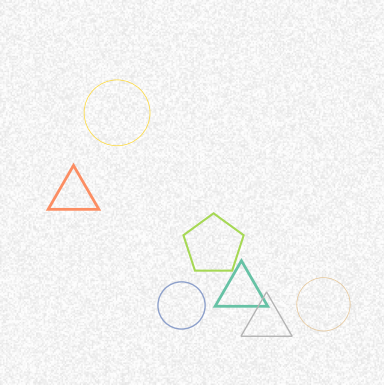[{"shape": "triangle", "thickness": 2, "radius": 0.39, "center": [0.627, 0.244]}, {"shape": "triangle", "thickness": 2, "radius": 0.38, "center": [0.191, 0.494]}, {"shape": "circle", "thickness": 1, "radius": 0.31, "center": [0.472, 0.207]}, {"shape": "pentagon", "thickness": 1.5, "radius": 0.41, "center": [0.555, 0.364]}, {"shape": "circle", "thickness": 0.5, "radius": 0.43, "center": [0.304, 0.707]}, {"shape": "circle", "thickness": 0.5, "radius": 0.35, "center": [0.84, 0.21]}, {"shape": "triangle", "thickness": 1, "radius": 0.38, "center": [0.692, 0.165]}]